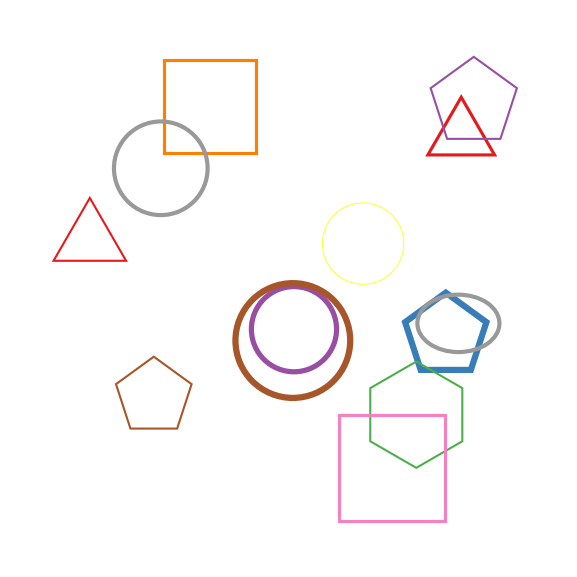[{"shape": "triangle", "thickness": 1, "radius": 0.36, "center": [0.156, 0.584]}, {"shape": "triangle", "thickness": 1.5, "radius": 0.33, "center": [0.799, 0.764]}, {"shape": "pentagon", "thickness": 3, "radius": 0.37, "center": [0.772, 0.418]}, {"shape": "hexagon", "thickness": 1, "radius": 0.46, "center": [0.721, 0.281]}, {"shape": "circle", "thickness": 2.5, "radius": 0.37, "center": [0.509, 0.429]}, {"shape": "pentagon", "thickness": 1, "radius": 0.39, "center": [0.82, 0.822]}, {"shape": "square", "thickness": 1.5, "radius": 0.4, "center": [0.364, 0.814]}, {"shape": "circle", "thickness": 0.5, "radius": 0.35, "center": [0.629, 0.577]}, {"shape": "circle", "thickness": 3, "radius": 0.5, "center": [0.507, 0.409]}, {"shape": "pentagon", "thickness": 1, "radius": 0.34, "center": [0.266, 0.313]}, {"shape": "square", "thickness": 1.5, "radius": 0.46, "center": [0.679, 0.189]}, {"shape": "oval", "thickness": 2, "radius": 0.36, "center": [0.794, 0.439]}, {"shape": "circle", "thickness": 2, "radius": 0.41, "center": [0.278, 0.708]}]